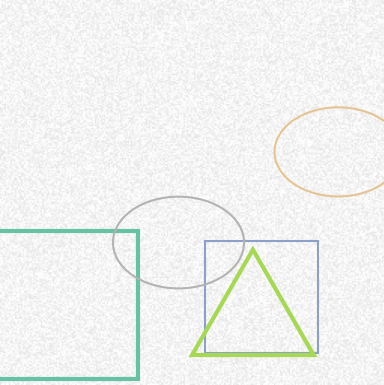[{"shape": "square", "thickness": 3, "radius": 0.96, "center": [0.165, 0.209]}, {"shape": "square", "thickness": 1.5, "radius": 0.73, "center": [0.679, 0.229]}, {"shape": "triangle", "thickness": 3, "radius": 0.91, "center": [0.657, 0.169]}, {"shape": "oval", "thickness": 1.5, "radius": 0.83, "center": [0.878, 0.605]}, {"shape": "oval", "thickness": 1.5, "radius": 0.85, "center": [0.464, 0.37]}]